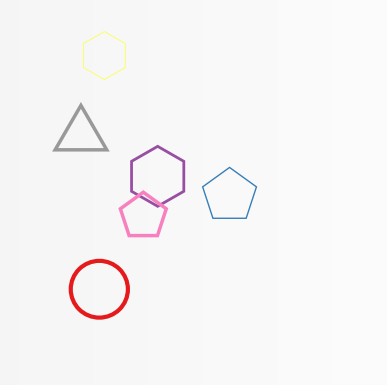[{"shape": "circle", "thickness": 3, "radius": 0.37, "center": [0.256, 0.249]}, {"shape": "pentagon", "thickness": 1, "radius": 0.36, "center": [0.592, 0.492]}, {"shape": "hexagon", "thickness": 2, "radius": 0.39, "center": [0.407, 0.542]}, {"shape": "hexagon", "thickness": 0.5, "radius": 0.31, "center": [0.269, 0.856]}, {"shape": "pentagon", "thickness": 2.5, "radius": 0.31, "center": [0.37, 0.438]}, {"shape": "triangle", "thickness": 2.5, "radius": 0.38, "center": [0.209, 0.649]}]